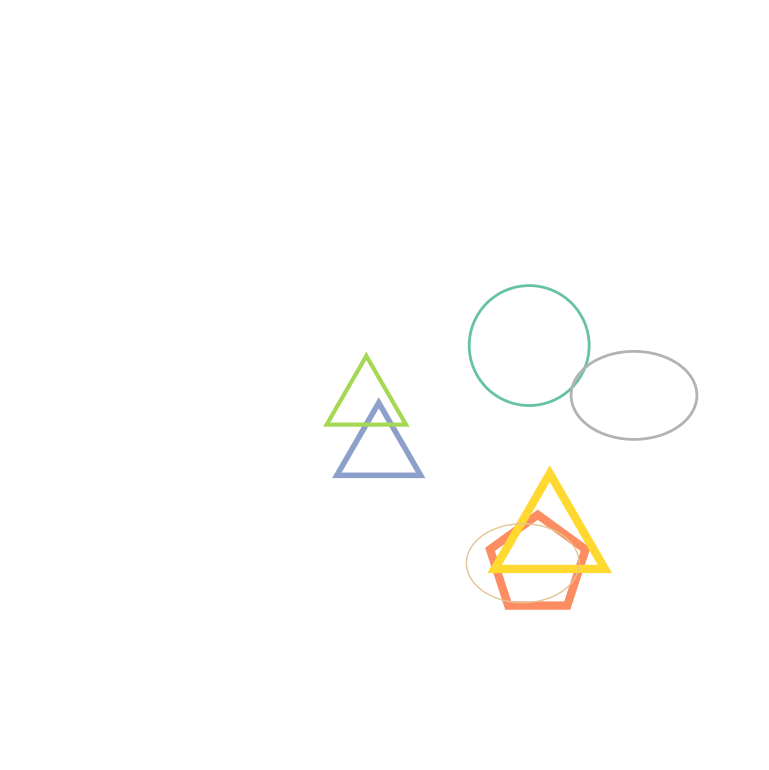[{"shape": "circle", "thickness": 1, "radius": 0.39, "center": [0.687, 0.551]}, {"shape": "pentagon", "thickness": 3, "radius": 0.33, "center": [0.698, 0.266]}, {"shape": "triangle", "thickness": 2, "radius": 0.31, "center": [0.492, 0.414]}, {"shape": "triangle", "thickness": 1.5, "radius": 0.3, "center": [0.476, 0.478]}, {"shape": "triangle", "thickness": 3, "radius": 0.41, "center": [0.714, 0.302]}, {"shape": "oval", "thickness": 0.5, "radius": 0.37, "center": [0.679, 0.269]}, {"shape": "oval", "thickness": 1, "radius": 0.41, "center": [0.823, 0.487]}]